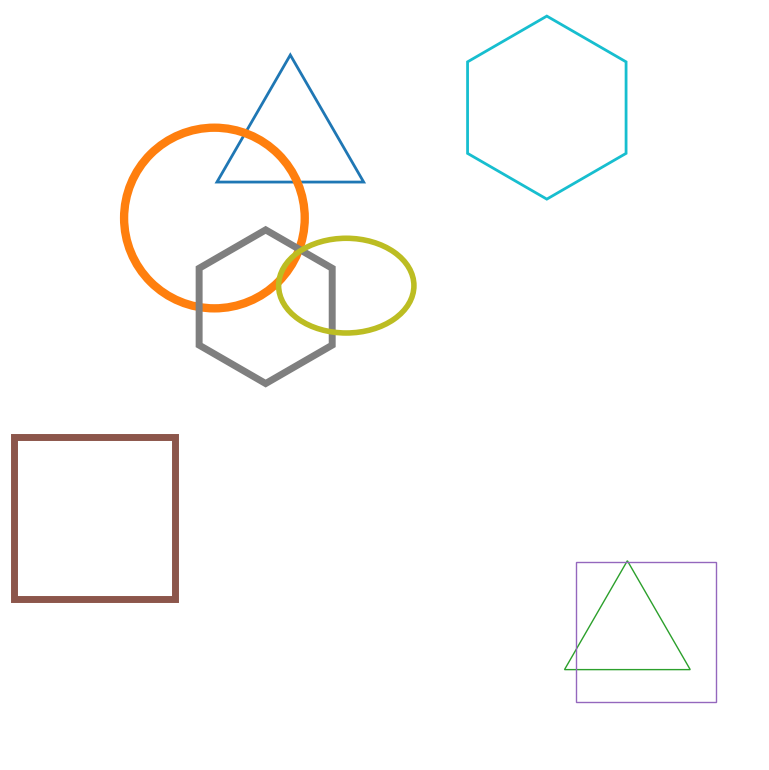[{"shape": "triangle", "thickness": 1, "radius": 0.55, "center": [0.377, 0.819]}, {"shape": "circle", "thickness": 3, "radius": 0.59, "center": [0.278, 0.717]}, {"shape": "triangle", "thickness": 0.5, "radius": 0.47, "center": [0.815, 0.178]}, {"shape": "square", "thickness": 0.5, "radius": 0.45, "center": [0.839, 0.179]}, {"shape": "square", "thickness": 2.5, "radius": 0.52, "center": [0.123, 0.327]}, {"shape": "hexagon", "thickness": 2.5, "radius": 0.5, "center": [0.345, 0.602]}, {"shape": "oval", "thickness": 2, "radius": 0.44, "center": [0.45, 0.629]}, {"shape": "hexagon", "thickness": 1, "radius": 0.59, "center": [0.71, 0.86]}]